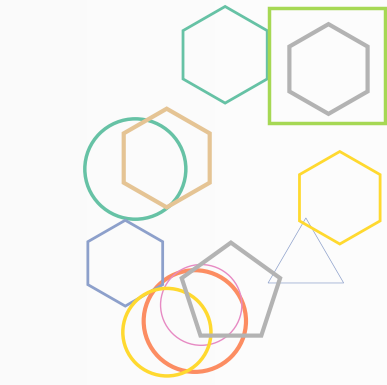[{"shape": "circle", "thickness": 2.5, "radius": 0.65, "center": [0.349, 0.561]}, {"shape": "hexagon", "thickness": 2, "radius": 0.63, "center": [0.581, 0.858]}, {"shape": "circle", "thickness": 3, "radius": 0.66, "center": [0.503, 0.166]}, {"shape": "hexagon", "thickness": 2, "radius": 0.56, "center": [0.323, 0.316]}, {"shape": "triangle", "thickness": 0.5, "radius": 0.56, "center": [0.789, 0.321]}, {"shape": "circle", "thickness": 1, "radius": 0.52, "center": [0.519, 0.208]}, {"shape": "square", "thickness": 2.5, "radius": 0.75, "center": [0.844, 0.831]}, {"shape": "circle", "thickness": 2.5, "radius": 0.57, "center": [0.431, 0.137]}, {"shape": "hexagon", "thickness": 2, "radius": 0.6, "center": [0.877, 0.486]}, {"shape": "hexagon", "thickness": 3, "radius": 0.64, "center": [0.43, 0.59]}, {"shape": "pentagon", "thickness": 3, "radius": 0.67, "center": [0.596, 0.236]}, {"shape": "hexagon", "thickness": 3, "radius": 0.58, "center": [0.848, 0.821]}]